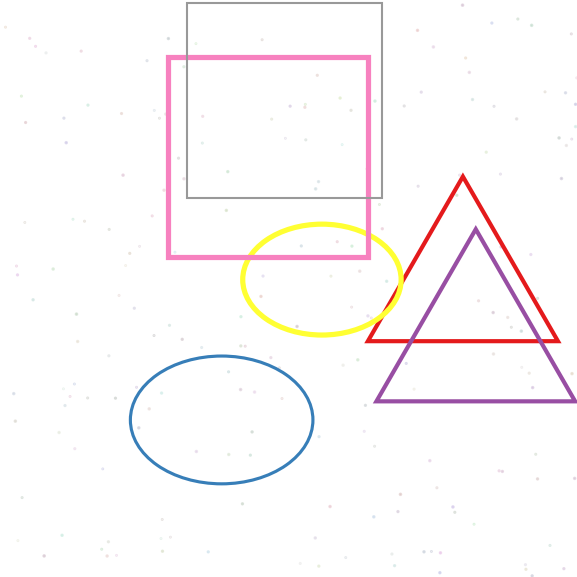[{"shape": "triangle", "thickness": 2, "radius": 0.95, "center": [0.802, 0.503]}, {"shape": "oval", "thickness": 1.5, "radius": 0.79, "center": [0.384, 0.272]}, {"shape": "triangle", "thickness": 2, "radius": 0.99, "center": [0.824, 0.404]}, {"shape": "oval", "thickness": 2.5, "radius": 0.69, "center": [0.557, 0.515]}, {"shape": "square", "thickness": 2.5, "radius": 0.86, "center": [0.464, 0.728]}, {"shape": "square", "thickness": 1, "radius": 0.84, "center": [0.493, 0.825]}]